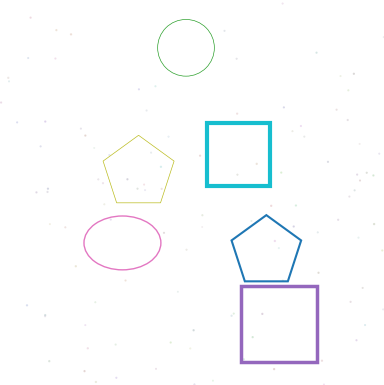[{"shape": "pentagon", "thickness": 1.5, "radius": 0.48, "center": [0.692, 0.346]}, {"shape": "circle", "thickness": 0.5, "radius": 0.37, "center": [0.483, 0.876]}, {"shape": "square", "thickness": 2.5, "radius": 0.49, "center": [0.725, 0.158]}, {"shape": "oval", "thickness": 1, "radius": 0.5, "center": [0.318, 0.369]}, {"shape": "pentagon", "thickness": 0.5, "radius": 0.48, "center": [0.36, 0.552]}, {"shape": "square", "thickness": 3, "radius": 0.41, "center": [0.619, 0.598]}]